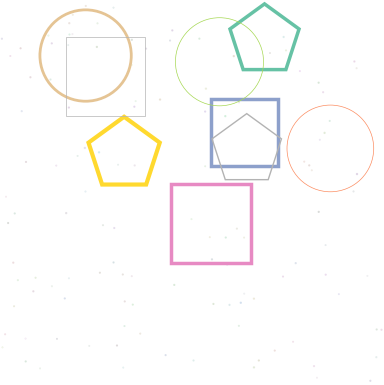[{"shape": "pentagon", "thickness": 2.5, "radius": 0.47, "center": [0.687, 0.896]}, {"shape": "circle", "thickness": 0.5, "radius": 0.56, "center": [0.858, 0.614]}, {"shape": "square", "thickness": 2.5, "radius": 0.44, "center": [0.635, 0.655]}, {"shape": "square", "thickness": 2.5, "radius": 0.52, "center": [0.547, 0.419]}, {"shape": "circle", "thickness": 0.5, "radius": 0.57, "center": [0.57, 0.84]}, {"shape": "pentagon", "thickness": 3, "radius": 0.49, "center": [0.322, 0.599]}, {"shape": "circle", "thickness": 2, "radius": 0.59, "center": [0.222, 0.856]}, {"shape": "pentagon", "thickness": 1, "radius": 0.47, "center": [0.641, 0.61]}, {"shape": "square", "thickness": 0.5, "radius": 0.51, "center": [0.275, 0.801]}]